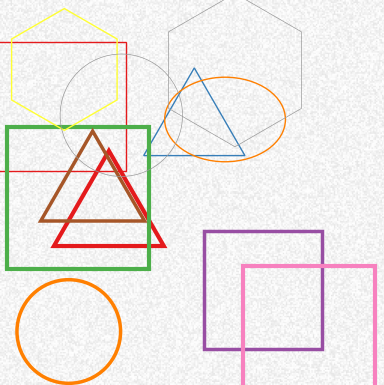[{"shape": "square", "thickness": 1, "radius": 0.84, "center": [0.159, 0.723]}, {"shape": "triangle", "thickness": 3, "radius": 0.82, "center": [0.283, 0.443]}, {"shape": "triangle", "thickness": 1, "radius": 0.76, "center": [0.505, 0.672]}, {"shape": "square", "thickness": 3, "radius": 0.92, "center": [0.203, 0.485]}, {"shape": "square", "thickness": 2.5, "radius": 0.77, "center": [0.683, 0.247]}, {"shape": "circle", "thickness": 2.5, "radius": 0.67, "center": [0.179, 0.139]}, {"shape": "oval", "thickness": 1, "radius": 0.78, "center": [0.585, 0.69]}, {"shape": "hexagon", "thickness": 1, "radius": 0.79, "center": [0.167, 0.82]}, {"shape": "triangle", "thickness": 2.5, "radius": 0.78, "center": [0.241, 0.504]}, {"shape": "square", "thickness": 3, "radius": 0.85, "center": [0.803, 0.139]}, {"shape": "circle", "thickness": 0.5, "radius": 0.79, "center": [0.315, 0.701]}, {"shape": "hexagon", "thickness": 0.5, "radius": 1.0, "center": [0.61, 0.818]}]